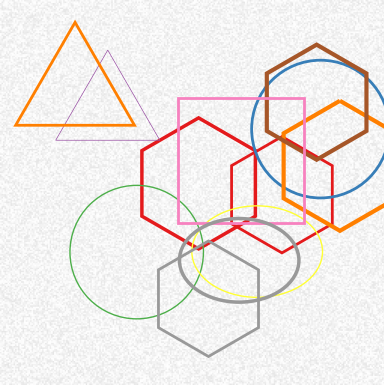[{"shape": "hexagon", "thickness": 2.5, "radius": 0.85, "center": [0.516, 0.524]}, {"shape": "hexagon", "thickness": 2, "radius": 0.76, "center": [0.732, 0.494]}, {"shape": "circle", "thickness": 2, "radius": 0.89, "center": [0.832, 0.665]}, {"shape": "circle", "thickness": 1, "radius": 0.87, "center": [0.355, 0.345]}, {"shape": "triangle", "thickness": 0.5, "radius": 0.78, "center": [0.28, 0.714]}, {"shape": "hexagon", "thickness": 3, "radius": 0.84, "center": [0.883, 0.569]}, {"shape": "triangle", "thickness": 2, "radius": 0.89, "center": [0.195, 0.764]}, {"shape": "oval", "thickness": 1, "radius": 0.85, "center": [0.668, 0.347]}, {"shape": "hexagon", "thickness": 3, "radius": 0.75, "center": [0.822, 0.735]}, {"shape": "square", "thickness": 2, "radius": 0.82, "center": [0.626, 0.583]}, {"shape": "hexagon", "thickness": 2, "radius": 0.75, "center": [0.542, 0.224]}, {"shape": "oval", "thickness": 2.5, "radius": 0.78, "center": [0.621, 0.324]}]